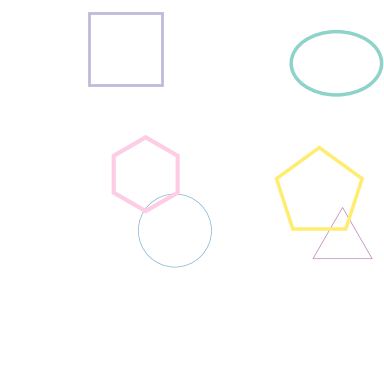[{"shape": "oval", "thickness": 2.5, "radius": 0.59, "center": [0.874, 0.836]}, {"shape": "square", "thickness": 2, "radius": 0.47, "center": [0.326, 0.873]}, {"shape": "circle", "thickness": 0.5, "radius": 0.47, "center": [0.454, 0.401]}, {"shape": "hexagon", "thickness": 3, "radius": 0.48, "center": [0.378, 0.547]}, {"shape": "triangle", "thickness": 0.5, "radius": 0.44, "center": [0.89, 0.372]}, {"shape": "pentagon", "thickness": 2.5, "radius": 0.58, "center": [0.829, 0.5]}]